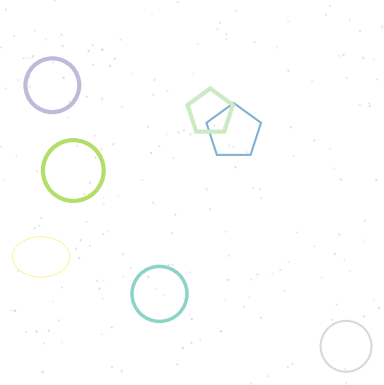[{"shape": "circle", "thickness": 2.5, "radius": 0.36, "center": [0.414, 0.237]}, {"shape": "circle", "thickness": 3, "radius": 0.35, "center": [0.136, 0.779]}, {"shape": "pentagon", "thickness": 1.5, "radius": 0.37, "center": [0.607, 0.658]}, {"shape": "circle", "thickness": 3, "radius": 0.39, "center": [0.19, 0.557]}, {"shape": "circle", "thickness": 1.5, "radius": 0.33, "center": [0.899, 0.101]}, {"shape": "pentagon", "thickness": 3, "radius": 0.31, "center": [0.546, 0.708]}, {"shape": "oval", "thickness": 0.5, "radius": 0.37, "center": [0.107, 0.333]}]